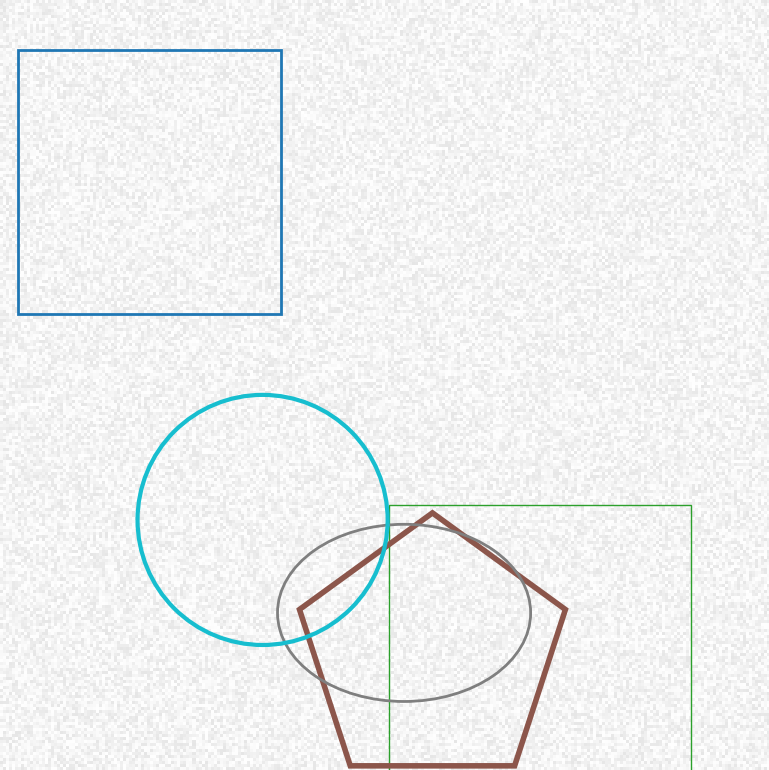[{"shape": "square", "thickness": 1, "radius": 0.85, "center": [0.194, 0.764]}, {"shape": "square", "thickness": 0.5, "radius": 0.98, "center": [0.701, 0.148]}, {"shape": "pentagon", "thickness": 2, "radius": 0.91, "center": [0.562, 0.152]}, {"shape": "oval", "thickness": 1, "radius": 0.82, "center": [0.525, 0.204]}, {"shape": "circle", "thickness": 1.5, "radius": 0.81, "center": [0.341, 0.325]}]